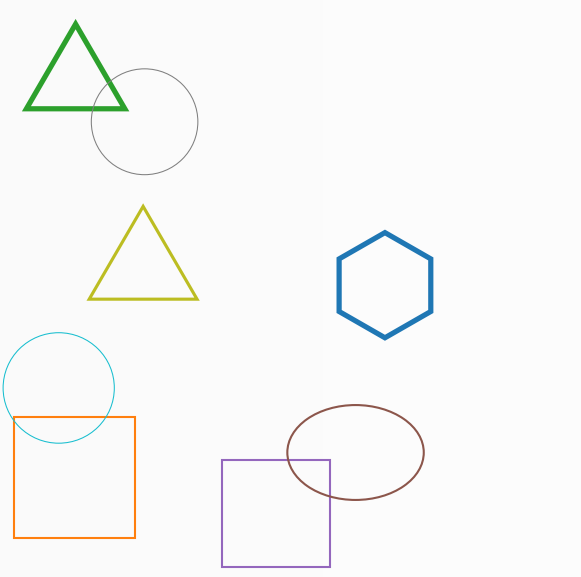[{"shape": "hexagon", "thickness": 2.5, "radius": 0.46, "center": [0.662, 0.505]}, {"shape": "square", "thickness": 1, "radius": 0.52, "center": [0.128, 0.172]}, {"shape": "triangle", "thickness": 2.5, "radius": 0.49, "center": [0.13, 0.86]}, {"shape": "square", "thickness": 1, "radius": 0.47, "center": [0.475, 0.11]}, {"shape": "oval", "thickness": 1, "radius": 0.59, "center": [0.612, 0.216]}, {"shape": "circle", "thickness": 0.5, "radius": 0.46, "center": [0.249, 0.788]}, {"shape": "triangle", "thickness": 1.5, "radius": 0.54, "center": [0.246, 0.535]}, {"shape": "circle", "thickness": 0.5, "radius": 0.48, "center": [0.101, 0.327]}]